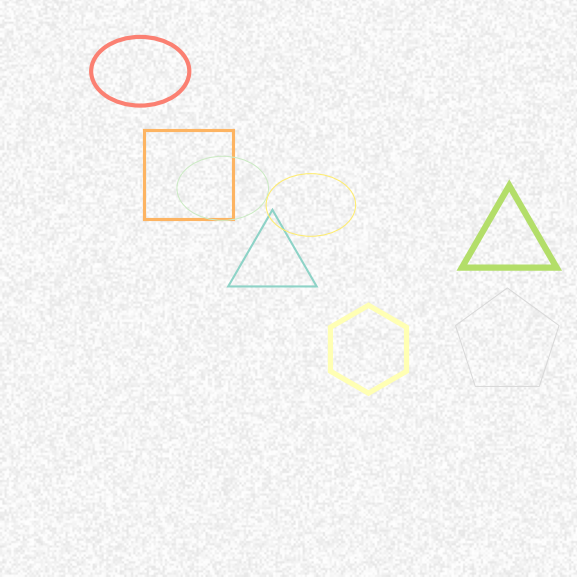[{"shape": "triangle", "thickness": 1, "radius": 0.44, "center": [0.472, 0.547]}, {"shape": "hexagon", "thickness": 2.5, "radius": 0.38, "center": [0.638, 0.394]}, {"shape": "oval", "thickness": 2, "radius": 0.42, "center": [0.243, 0.876]}, {"shape": "square", "thickness": 1.5, "radius": 0.38, "center": [0.327, 0.697]}, {"shape": "triangle", "thickness": 3, "radius": 0.47, "center": [0.882, 0.583]}, {"shape": "pentagon", "thickness": 0.5, "radius": 0.47, "center": [0.878, 0.406]}, {"shape": "oval", "thickness": 0.5, "radius": 0.4, "center": [0.386, 0.673]}, {"shape": "oval", "thickness": 0.5, "radius": 0.39, "center": [0.538, 0.644]}]